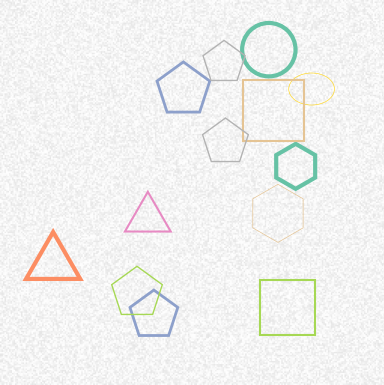[{"shape": "circle", "thickness": 3, "radius": 0.35, "center": [0.698, 0.871]}, {"shape": "hexagon", "thickness": 3, "radius": 0.29, "center": [0.768, 0.568]}, {"shape": "triangle", "thickness": 3, "radius": 0.41, "center": [0.138, 0.316]}, {"shape": "pentagon", "thickness": 2, "radius": 0.33, "center": [0.4, 0.181]}, {"shape": "pentagon", "thickness": 2, "radius": 0.36, "center": [0.476, 0.767]}, {"shape": "triangle", "thickness": 1.5, "radius": 0.34, "center": [0.384, 0.433]}, {"shape": "square", "thickness": 1.5, "radius": 0.36, "center": [0.746, 0.202]}, {"shape": "pentagon", "thickness": 1, "radius": 0.35, "center": [0.356, 0.239]}, {"shape": "oval", "thickness": 0.5, "radius": 0.3, "center": [0.809, 0.769]}, {"shape": "hexagon", "thickness": 0.5, "radius": 0.38, "center": [0.722, 0.446]}, {"shape": "square", "thickness": 1.5, "radius": 0.4, "center": [0.71, 0.713]}, {"shape": "pentagon", "thickness": 1, "radius": 0.29, "center": [0.582, 0.838]}, {"shape": "pentagon", "thickness": 1, "radius": 0.31, "center": [0.586, 0.631]}]